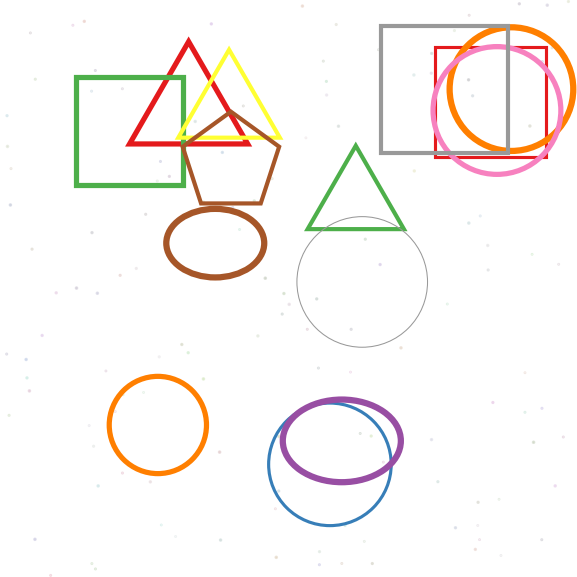[{"shape": "square", "thickness": 1.5, "radius": 0.48, "center": [0.849, 0.823]}, {"shape": "triangle", "thickness": 2.5, "radius": 0.59, "center": [0.327, 0.809]}, {"shape": "circle", "thickness": 1.5, "radius": 0.53, "center": [0.571, 0.195]}, {"shape": "triangle", "thickness": 2, "radius": 0.48, "center": [0.616, 0.651]}, {"shape": "square", "thickness": 2.5, "radius": 0.47, "center": [0.224, 0.773]}, {"shape": "oval", "thickness": 3, "radius": 0.51, "center": [0.592, 0.236]}, {"shape": "circle", "thickness": 3, "radius": 0.54, "center": [0.886, 0.845]}, {"shape": "circle", "thickness": 2.5, "radius": 0.42, "center": [0.273, 0.263]}, {"shape": "triangle", "thickness": 2, "radius": 0.51, "center": [0.397, 0.812]}, {"shape": "pentagon", "thickness": 2, "radius": 0.44, "center": [0.4, 0.718]}, {"shape": "oval", "thickness": 3, "radius": 0.42, "center": [0.373, 0.578]}, {"shape": "circle", "thickness": 2.5, "radius": 0.55, "center": [0.861, 0.808]}, {"shape": "circle", "thickness": 0.5, "radius": 0.57, "center": [0.627, 0.511]}, {"shape": "square", "thickness": 2, "radius": 0.55, "center": [0.769, 0.844]}]